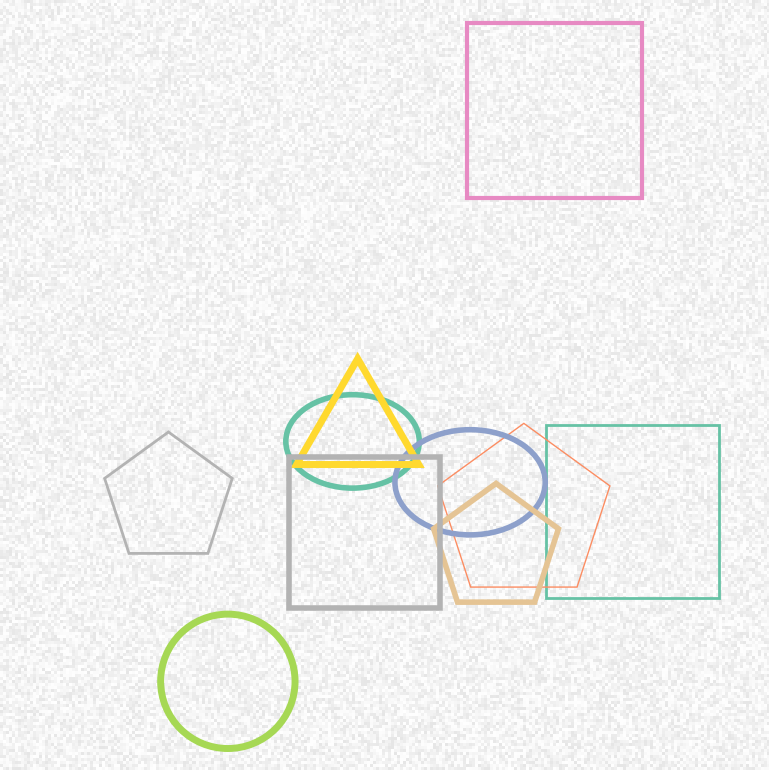[{"shape": "square", "thickness": 1, "radius": 0.56, "center": [0.821, 0.336]}, {"shape": "oval", "thickness": 2, "radius": 0.43, "center": [0.458, 0.427]}, {"shape": "pentagon", "thickness": 0.5, "radius": 0.59, "center": [0.68, 0.333]}, {"shape": "oval", "thickness": 2, "radius": 0.49, "center": [0.61, 0.374]}, {"shape": "square", "thickness": 1.5, "radius": 0.57, "center": [0.72, 0.856]}, {"shape": "circle", "thickness": 2.5, "radius": 0.44, "center": [0.296, 0.115]}, {"shape": "triangle", "thickness": 2.5, "radius": 0.46, "center": [0.465, 0.443]}, {"shape": "pentagon", "thickness": 2, "radius": 0.43, "center": [0.644, 0.287]}, {"shape": "pentagon", "thickness": 1, "radius": 0.44, "center": [0.219, 0.352]}, {"shape": "square", "thickness": 2, "radius": 0.49, "center": [0.473, 0.308]}]